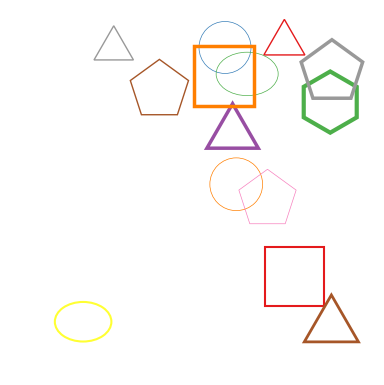[{"shape": "square", "thickness": 1.5, "radius": 0.38, "center": [0.765, 0.281]}, {"shape": "triangle", "thickness": 1, "radius": 0.31, "center": [0.739, 0.888]}, {"shape": "circle", "thickness": 0.5, "radius": 0.34, "center": [0.584, 0.877]}, {"shape": "oval", "thickness": 0.5, "radius": 0.4, "center": [0.642, 0.808]}, {"shape": "hexagon", "thickness": 3, "radius": 0.4, "center": [0.858, 0.735]}, {"shape": "triangle", "thickness": 2.5, "radius": 0.39, "center": [0.604, 0.654]}, {"shape": "circle", "thickness": 0.5, "radius": 0.34, "center": [0.614, 0.521]}, {"shape": "square", "thickness": 2.5, "radius": 0.39, "center": [0.582, 0.803]}, {"shape": "oval", "thickness": 1.5, "radius": 0.37, "center": [0.216, 0.164]}, {"shape": "pentagon", "thickness": 1, "radius": 0.4, "center": [0.414, 0.766]}, {"shape": "triangle", "thickness": 2, "radius": 0.41, "center": [0.861, 0.153]}, {"shape": "pentagon", "thickness": 0.5, "radius": 0.39, "center": [0.695, 0.482]}, {"shape": "triangle", "thickness": 1, "radius": 0.3, "center": [0.295, 0.874]}, {"shape": "pentagon", "thickness": 2.5, "radius": 0.42, "center": [0.862, 0.813]}]